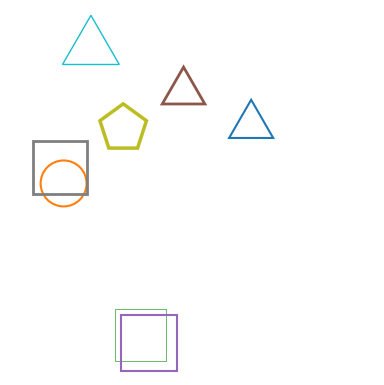[{"shape": "triangle", "thickness": 1.5, "radius": 0.33, "center": [0.652, 0.675]}, {"shape": "circle", "thickness": 1.5, "radius": 0.3, "center": [0.165, 0.524]}, {"shape": "square", "thickness": 0.5, "radius": 0.33, "center": [0.366, 0.13]}, {"shape": "square", "thickness": 1.5, "radius": 0.36, "center": [0.386, 0.11]}, {"shape": "triangle", "thickness": 2, "radius": 0.32, "center": [0.477, 0.762]}, {"shape": "square", "thickness": 2, "radius": 0.35, "center": [0.155, 0.566]}, {"shape": "pentagon", "thickness": 2.5, "radius": 0.32, "center": [0.32, 0.667]}, {"shape": "triangle", "thickness": 1, "radius": 0.43, "center": [0.236, 0.875]}]